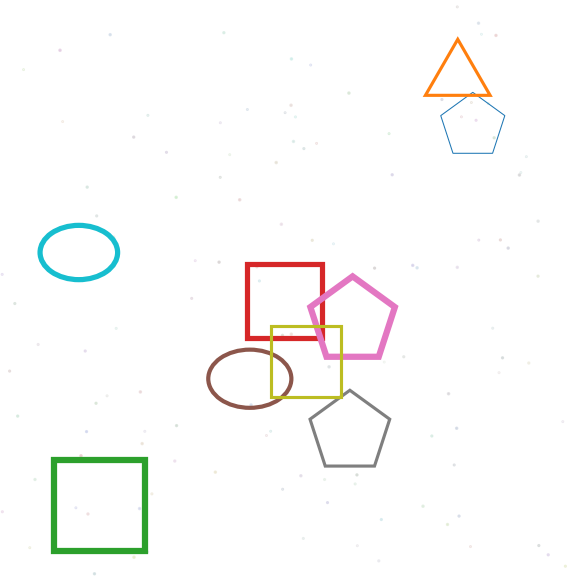[{"shape": "pentagon", "thickness": 0.5, "radius": 0.29, "center": [0.819, 0.781]}, {"shape": "triangle", "thickness": 1.5, "radius": 0.32, "center": [0.793, 0.866]}, {"shape": "square", "thickness": 3, "radius": 0.39, "center": [0.172, 0.123]}, {"shape": "square", "thickness": 2.5, "radius": 0.32, "center": [0.492, 0.478]}, {"shape": "oval", "thickness": 2, "radius": 0.36, "center": [0.433, 0.343]}, {"shape": "pentagon", "thickness": 3, "radius": 0.38, "center": [0.611, 0.444]}, {"shape": "pentagon", "thickness": 1.5, "radius": 0.36, "center": [0.606, 0.251]}, {"shape": "square", "thickness": 1.5, "radius": 0.3, "center": [0.53, 0.373]}, {"shape": "oval", "thickness": 2.5, "radius": 0.34, "center": [0.137, 0.562]}]